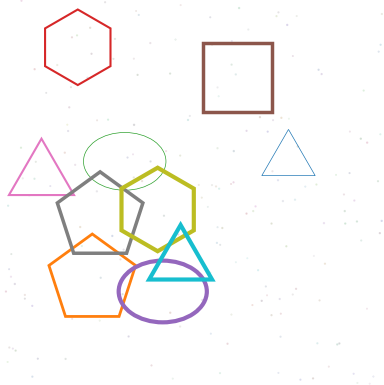[{"shape": "triangle", "thickness": 0.5, "radius": 0.4, "center": [0.749, 0.584]}, {"shape": "pentagon", "thickness": 2, "radius": 0.59, "center": [0.24, 0.274]}, {"shape": "oval", "thickness": 0.5, "radius": 0.54, "center": [0.324, 0.581]}, {"shape": "hexagon", "thickness": 1.5, "radius": 0.49, "center": [0.202, 0.877]}, {"shape": "oval", "thickness": 3, "radius": 0.57, "center": [0.423, 0.243]}, {"shape": "square", "thickness": 2.5, "radius": 0.45, "center": [0.616, 0.799]}, {"shape": "triangle", "thickness": 1.5, "radius": 0.49, "center": [0.108, 0.542]}, {"shape": "pentagon", "thickness": 2.5, "radius": 0.58, "center": [0.26, 0.437]}, {"shape": "hexagon", "thickness": 3, "radius": 0.54, "center": [0.409, 0.456]}, {"shape": "triangle", "thickness": 3, "radius": 0.47, "center": [0.469, 0.321]}]